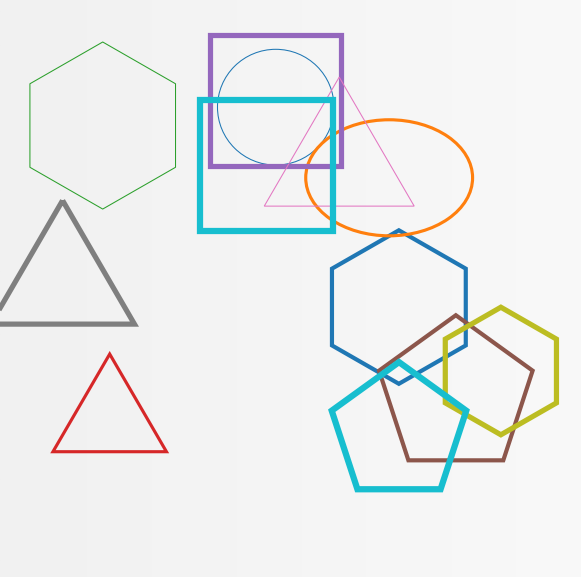[{"shape": "hexagon", "thickness": 2, "radius": 0.66, "center": [0.686, 0.467]}, {"shape": "circle", "thickness": 0.5, "radius": 0.5, "center": [0.474, 0.814]}, {"shape": "oval", "thickness": 1.5, "radius": 0.72, "center": [0.67, 0.691]}, {"shape": "hexagon", "thickness": 0.5, "radius": 0.72, "center": [0.177, 0.782]}, {"shape": "triangle", "thickness": 1.5, "radius": 0.56, "center": [0.189, 0.273]}, {"shape": "square", "thickness": 2.5, "radius": 0.57, "center": [0.474, 0.825]}, {"shape": "pentagon", "thickness": 2, "radius": 0.69, "center": [0.784, 0.314]}, {"shape": "triangle", "thickness": 0.5, "radius": 0.74, "center": [0.584, 0.717]}, {"shape": "triangle", "thickness": 2.5, "radius": 0.71, "center": [0.108, 0.509]}, {"shape": "hexagon", "thickness": 2.5, "radius": 0.55, "center": [0.862, 0.357]}, {"shape": "square", "thickness": 3, "radius": 0.57, "center": [0.459, 0.713]}, {"shape": "pentagon", "thickness": 3, "radius": 0.61, "center": [0.686, 0.25]}]